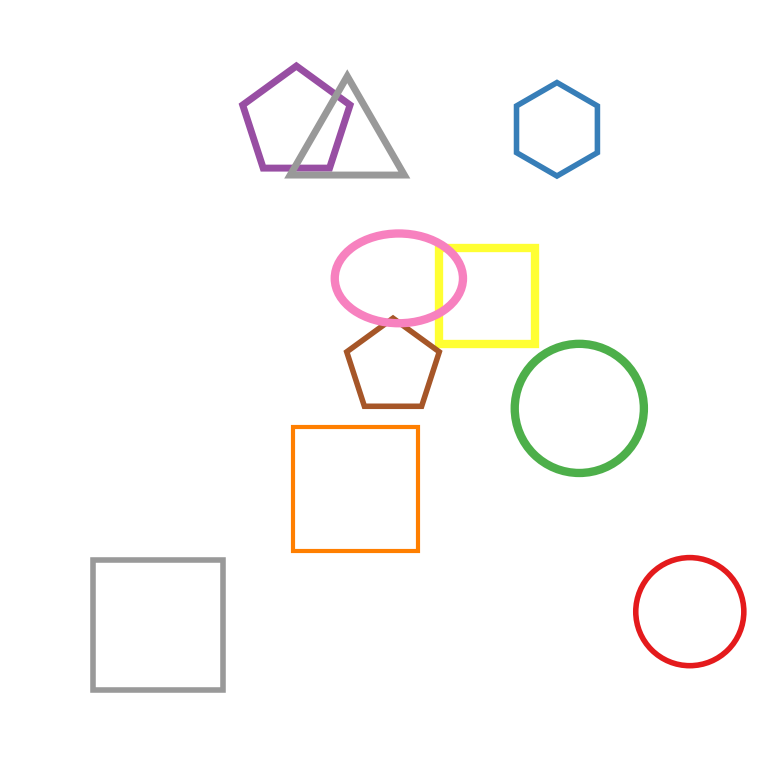[{"shape": "circle", "thickness": 2, "radius": 0.35, "center": [0.896, 0.206]}, {"shape": "hexagon", "thickness": 2, "radius": 0.3, "center": [0.723, 0.832]}, {"shape": "circle", "thickness": 3, "radius": 0.42, "center": [0.752, 0.47]}, {"shape": "pentagon", "thickness": 2.5, "radius": 0.37, "center": [0.385, 0.841]}, {"shape": "square", "thickness": 1.5, "radius": 0.4, "center": [0.462, 0.365]}, {"shape": "square", "thickness": 3, "radius": 0.31, "center": [0.632, 0.616]}, {"shape": "pentagon", "thickness": 2, "radius": 0.32, "center": [0.51, 0.524]}, {"shape": "oval", "thickness": 3, "radius": 0.42, "center": [0.518, 0.638]}, {"shape": "triangle", "thickness": 2.5, "radius": 0.43, "center": [0.451, 0.815]}, {"shape": "square", "thickness": 2, "radius": 0.42, "center": [0.205, 0.188]}]